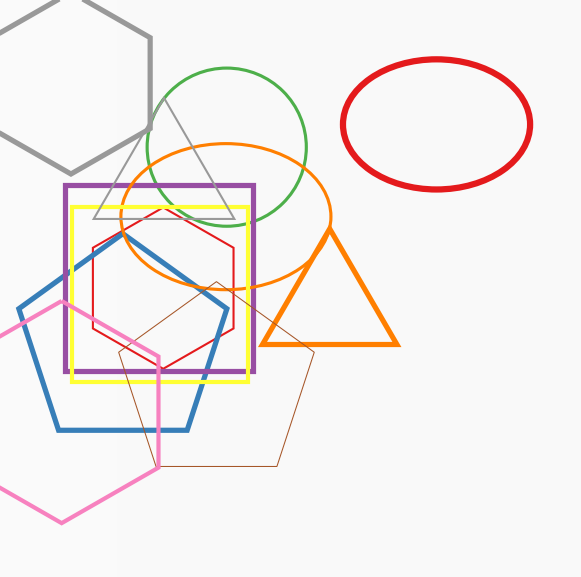[{"shape": "hexagon", "thickness": 1, "radius": 0.7, "center": [0.281, 0.5]}, {"shape": "oval", "thickness": 3, "radius": 0.8, "center": [0.751, 0.784]}, {"shape": "pentagon", "thickness": 2.5, "radius": 0.94, "center": [0.211, 0.406]}, {"shape": "circle", "thickness": 1.5, "radius": 0.68, "center": [0.39, 0.744]}, {"shape": "square", "thickness": 2.5, "radius": 0.81, "center": [0.274, 0.518]}, {"shape": "oval", "thickness": 1.5, "radius": 0.9, "center": [0.389, 0.624]}, {"shape": "triangle", "thickness": 2.5, "radius": 0.67, "center": [0.567, 0.469]}, {"shape": "square", "thickness": 2, "radius": 0.76, "center": [0.276, 0.489]}, {"shape": "pentagon", "thickness": 0.5, "radius": 0.88, "center": [0.372, 0.335]}, {"shape": "hexagon", "thickness": 2, "radius": 0.96, "center": [0.106, 0.286]}, {"shape": "hexagon", "thickness": 2.5, "radius": 0.79, "center": [0.122, 0.855]}, {"shape": "triangle", "thickness": 1, "radius": 0.7, "center": [0.282, 0.69]}]